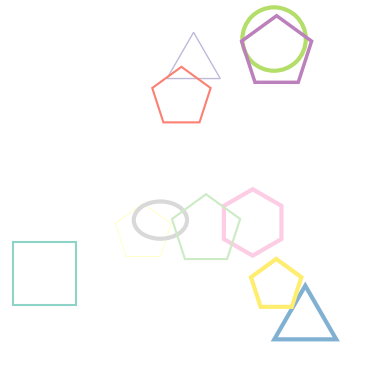[{"shape": "square", "thickness": 1.5, "radius": 0.41, "center": [0.116, 0.29]}, {"shape": "pentagon", "thickness": 0.5, "radius": 0.38, "center": [0.372, 0.396]}, {"shape": "triangle", "thickness": 1, "radius": 0.4, "center": [0.503, 0.836]}, {"shape": "pentagon", "thickness": 1.5, "radius": 0.4, "center": [0.471, 0.747]}, {"shape": "triangle", "thickness": 3, "radius": 0.46, "center": [0.793, 0.165]}, {"shape": "circle", "thickness": 3, "radius": 0.41, "center": [0.712, 0.899]}, {"shape": "hexagon", "thickness": 3, "radius": 0.43, "center": [0.656, 0.422]}, {"shape": "oval", "thickness": 3, "radius": 0.35, "center": [0.417, 0.428]}, {"shape": "pentagon", "thickness": 2.5, "radius": 0.48, "center": [0.718, 0.864]}, {"shape": "pentagon", "thickness": 1.5, "radius": 0.47, "center": [0.535, 0.402]}, {"shape": "pentagon", "thickness": 3, "radius": 0.34, "center": [0.717, 0.259]}]